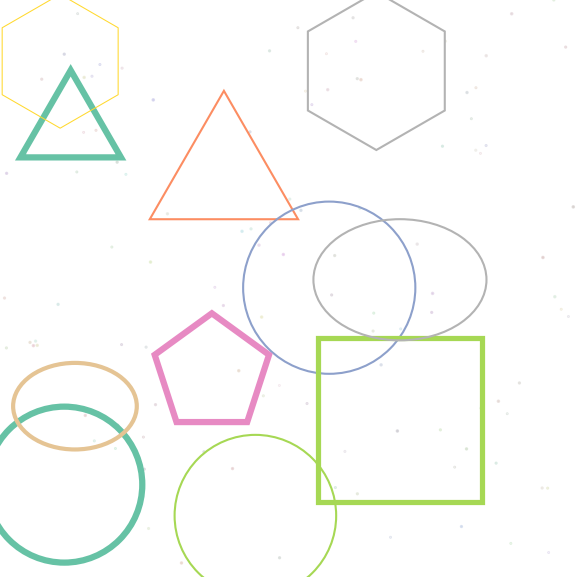[{"shape": "circle", "thickness": 3, "radius": 0.68, "center": [0.111, 0.16]}, {"shape": "triangle", "thickness": 3, "radius": 0.5, "center": [0.122, 0.777]}, {"shape": "triangle", "thickness": 1, "radius": 0.74, "center": [0.388, 0.694]}, {"shape": "circle", "thickness": 1, "radius": 0.75, "center": [0.57, 0.501]}, {"shape": "pentagon", "thickness": 3, "radius": 0.52, "center": [0.367, 0.353]}, {"shape": "circle", "thickness": 1, "radius": 0.7, "center": [0.442, 0.106]}, {"shape": "square", "thickness": 2.5, "radius": 0.71, "center": [0.693, 0.272]}, {"shape": "hexagon", "thickness": 0.5, "radius": 0.58, "center": [0.104, 0.893]}, {"shape": "oval", "thickness": 2, "radius": 0.54, "center": [0.13, 0.296]}, {"shape": "hexagon", "thickness": 1, "radius": 0.68, "center": [0.652, 0.876]}, {"shape": "oval", "thickness": 1, "radius": 0.75, "center": [0.693, 0.515]}]